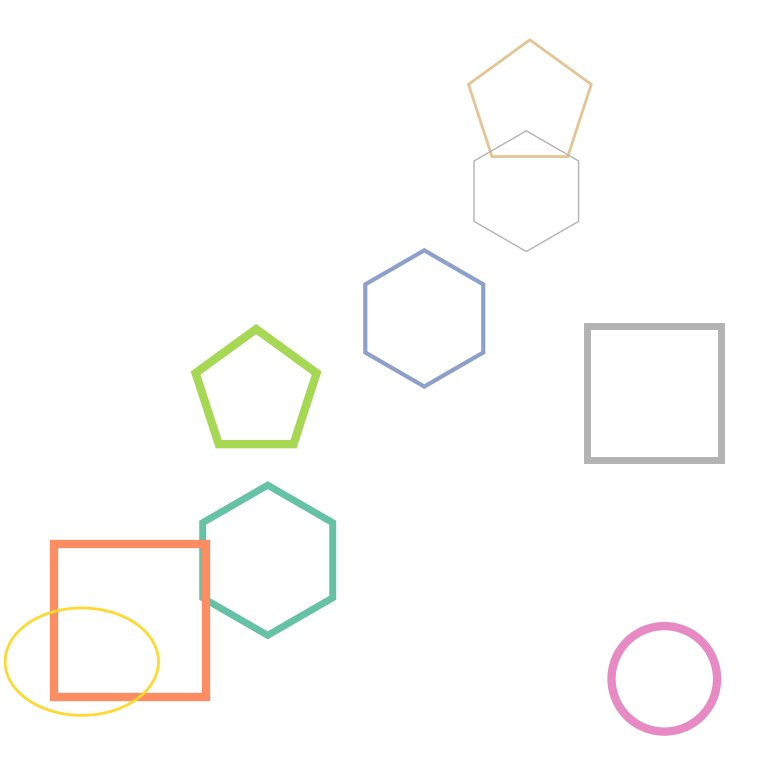[{"shape": "hexagon", "thickness": 2.5, "radius": 0.49, "center": [0.348, 0.272]}, {"shape": "square", "thickness": 3, "radius": 0.49, "center": [0.169, 0.194]}, {"shape": "hexagon", "thickness": 1.5, "radius": 0.44, "center": [0.551, 0.586]}, {"shape": "circle", "thickness": 3, "radius": 0.34, "center": [0.863, 0.118]}, {"shape": "pentagon", "thickness": 3, "radius": 0.41, "center": [0.333, 0.49]}, {"shape": "oval", "thickness": 1, "radius": 0.5, "center": [0.106, 0.141]}, {"shape": "pentagon", "thickness": 1, "radius": 0.42, "center": [0.688, 0.865]}, {"shape": "square", "thickness": 2.5, "radius": 0.43, "center": [0.85, 0.49]}, {"shape": "hexagon", "thickness": 0.5, "radius": 0.39, "center": [0.684, 0.752]}]